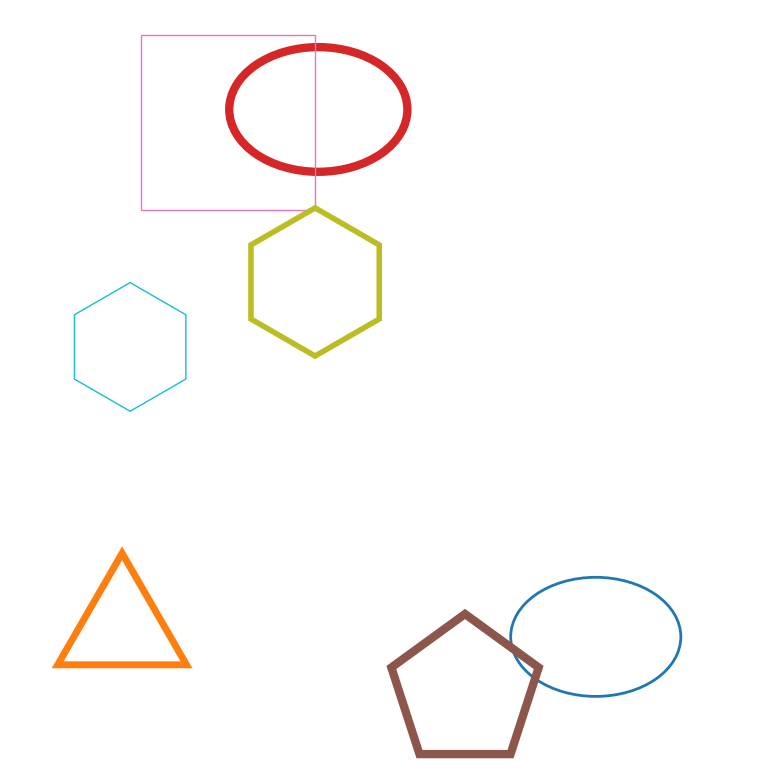[{"shape": "oval", "thickness": 1, "radius": 0.55, "center": [0.774, 0.173]}, {"shape": "triangle", "thickness": 2.5, "radius": 0.48, "center": [0.159, 0.185]}, {"shape": "oval", "thickness": 3, "radius": 0.58, "center": [0.413, 0.858]}, {"shape": "pentagon", "thickness": 3, "radius": 0.5, "center": [0.604, 0.102]}, {"shape": "square", "thickness": 0.5, "radius": 0.57, "center": [0.296, 0.841]}, {"shape": "hexagon", "thickness": 2, "radius": 0.48, "center": [0.409, 0.634]}, {"shape": "hexagon", "thickness": 0.5, "radius": 0.42, "center": [0.169, 0.549]}]